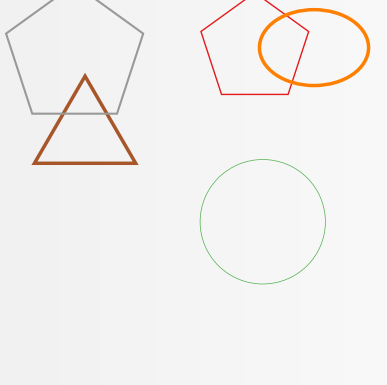[{"shape": "pentagon", "thickness": 1, "radius": 0.73, "center": [0.658, 0.873]}, {"shape": "circle", "thickness": 0.5, "radius": 0.81, "center": [0.678, 0.424]}, {"shape": "oval", "thickness": 2.5, "radius": 0.7, "center": [0.81, 0.876]}, {"shape": "triangle", "thickness": 2.5, "radius": 0.75, "center": [0.219, 0.651]}, {"shape": "pentagon", "thickness": 1.5, "radius": 0.93, "center": [0.193, 0.855]}]